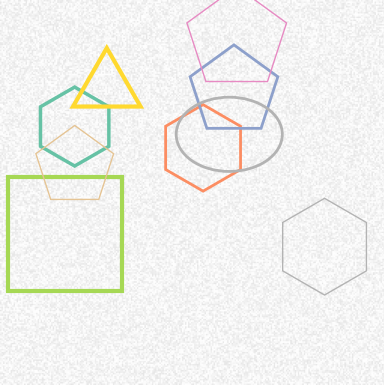[{"shape": "hexagon", "thickness": 2.5, "radius": 0.51, "center": [0.194, 0.671]}, {"shape": "hexagon", "thickness": 2, "radius": 0.56, "center": [0.528, 0.616]}, {"shape": "pentagon", "thickness": 2, "radius": 0.6, "center": [0.608, 0.764]}, {"shape": "pentagon", "thickness": 1, "radius": 0.68, "center": [0.615, 0.898]}, {"shape": "square", "thickness": 3, "radius": 0.74, "center": [0.169, 0.391]}, {"shape": "triangle", "thickness": 3, "radius": 0.51, "center": [0.277, 0.774]}, {"shape": "pentagon", "thickness": 1, "radius": 0.53, "center": [0.194, 0.568]}, {"shape": "oval", "thickness": 2, "radius": 0.69, "center": [0.595, 0.651]}, {"shape": "hexagon", "thickness": 1, "radius": 0.63, "center": [0.843, 0.359]}]